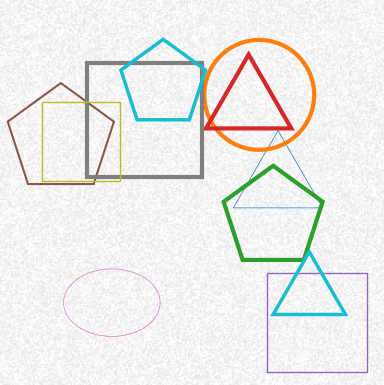[{"shape": "triangle", "thickness": 0.5, "radius": 0.67, "center": [0.722, 0.527]}, {"shape": "circle", "thickness": 3, "radius": 0.71, "center": [0.673, 0.754]}, {"shape": "pentagon", "thickness": 3, "radius": 0.68, "center": [0.71, 0.434]}, {"shape": "triangle", "thickness": 3, "radius": 0.64, "center": [0.646, 0.73]}, {"shape": "square", "thickness": 1, "radius": 0.64, "center": [0.823, 0.161]}, {"shape": "pentagon", "thickness": 1.5, "radius": 0.72, "center": [0.158, 0.639]}, {"shape": "oval", "thickness": 0.5, "radius": 0.63, "center": [0.291, 0.214]}, {"shape": "square", "thickness": 3, "radius": 0.74, "center": [0.376, 0.689]}, {"shape": "square", "thickness": 1, "radius": 0.51, "center": [0.21, 0.632]}, {"shape": "triangle", "thickness": 2.5, "radius": 0.54, "center": [0.803, 0.237]}, {"shape": "pentagon", "thickness": 2.5, "radius": 0.58, "center": [0.424, 0.782]}]